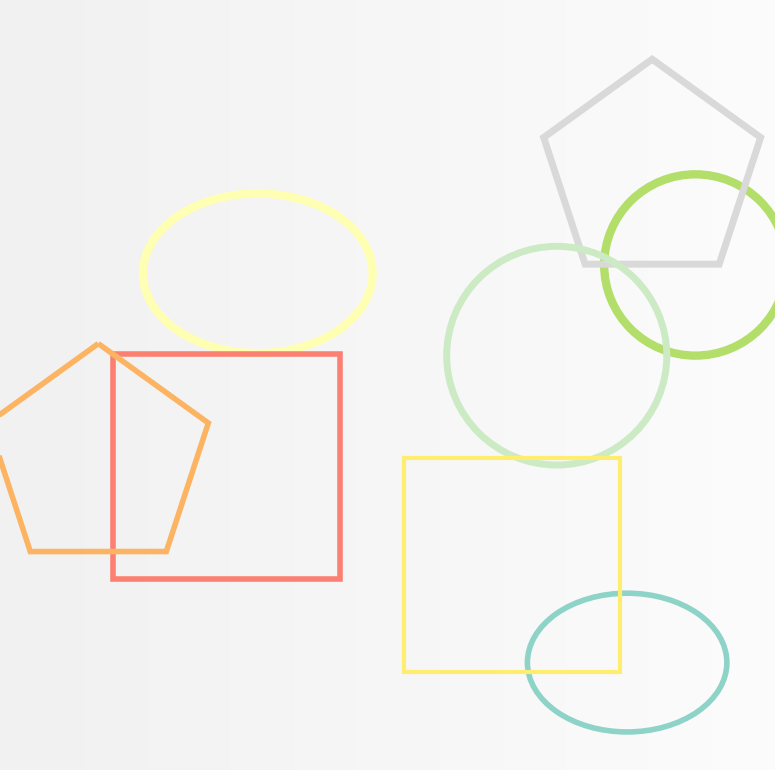[{"shape": "oval", "thickness": 2, "radius": 0.64, "center": [0.809, 0.14]}, {"shape": "oval", "thickness": 3, "radius": 0.74, "center": [0.333, 0.645]}, {"shape": "square", "thickness": 2, "radius": 0.73, "center": [0.292, 0.394]}, {"shape": "pentagon", "thickness": 2, "radius": 0.75, "center": [0.127, 0.404]}, {"shape": "circle", "thickness": 3, "radius": 0.59, "center": [0.897, 0.656]}, {"shape": "pentagon", "thickness": 2.5, "radius": 0.74, "center": [0.842, 0.776]}, {"shape": "circle", "thickness": 2.5, "radius": 0.71, "center": [0.718, 0.538]}, {"shape": "square", "thickness": 1.5, "radius": 0.69, "center": [0.661, 0.266]}]